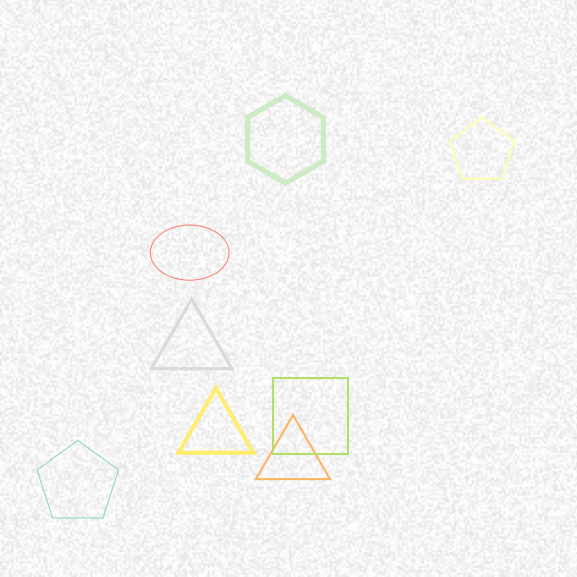[{"shape": "pentagon", "thickness": 0.5, "radius": 0.37, "center": [0.135, 0.162]}, {"shape": "pentagon", "thickness": 1, "radius": 0.29, "center": [0.835, 0.737]}, {"shape": "oval", "thickness": 0.5, "radius": 0.34, "center": [0.328, 0.562]}, {"shape": "triangle", "thickness": 1, "radius": 0.37, "center": [0.507, 0.206]}, {"shape": "square", "thickness": 1, "radius": 0.33, "center": [0.538, 0.279]}, {"shape": "triangle", "thickness": 1.5, "radius": 0.4, "center": [0.332, 0.401]}, {"shape": "hexagon", "thickness": 2.5, "radius": 0.38, "center": [0.494, 0.758]}, {"shape": "triangle", "thickness": 2, "radius": 0.37, "center": [0.374, 0.252]}]